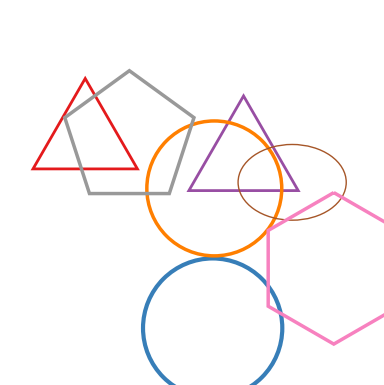[{"shape": "triangle", "thickness": 2, "radius": 0.78, "center": [0.221, 0.64]}, {"shape": "circle", "thickness": 3, "radius": 0.9, "center": [0.552, 0.148]}, {"shape": "triangle", "thickness": 2, "radius": 0.82, "center": [0.633, 0.587]}, {"shape": "circle", "thickness": 2.5, "radius": 0.88, "center": [0.557, 0.511]}, {"shape": "oval", "thickness": 1, "radius": 0.7, "center": [0.759, 0.526]}, {"shape": "hexagon", "thickness": 2.5, "radius": 0.98, "center": [0.867, 0.303]}, {"shape": "pentagon", "thickness": 2.5, "radius": 0.88, "center": [0.336, 0.64]}]